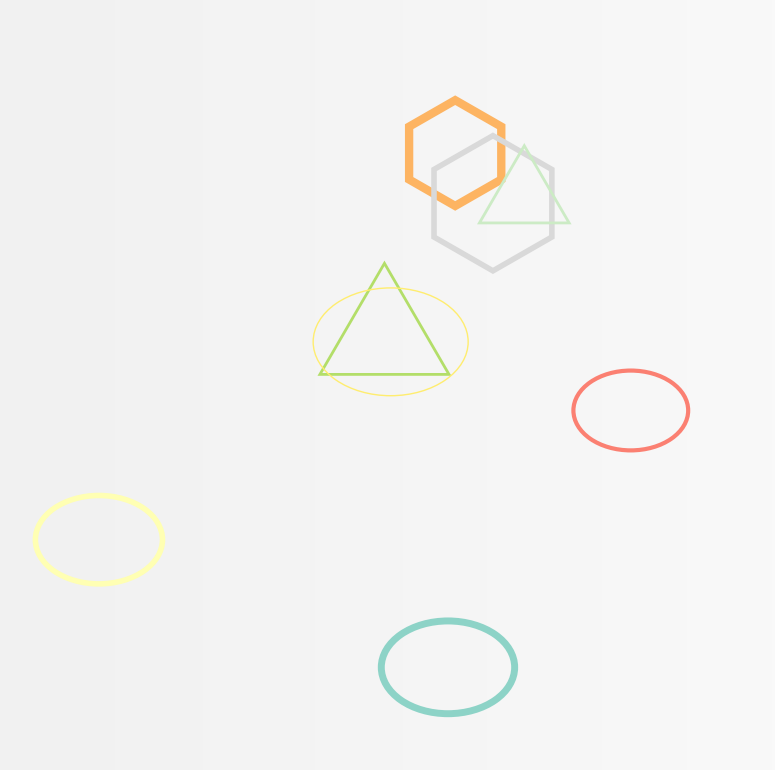[{"shape": "oval", "thickness": 2.5, "radius": 0.43, "center": [0.578, 0.133]}, {"shape": "oval", "thickness": 2, "radius": 0.41, "center": [0.128, 0.299]}, {"shape": "oval", "thickness": 1.5, "radius": 0.37, "center": [0.814, 0.467]}, {"shape": "hexagon", "thickness": 3, "radius": 0.34, "center": [0.587, 0.801]}, {"shape": "triangle", "thickness": 1, "radius": 0.48, "center": [0.496, 0.562]}, {"shape": "hexagon", "thickness": 2, "radius": 0.44, "center": [0.636, 0.736]}, {"shape": "triangle", "thickness": 1, "radius": 0.33, "center": [0.676, 0.744]}, {"shape": "oval", "thickness": 0.5, "radius": 0.5, "center": [0.504, 0.556]}]